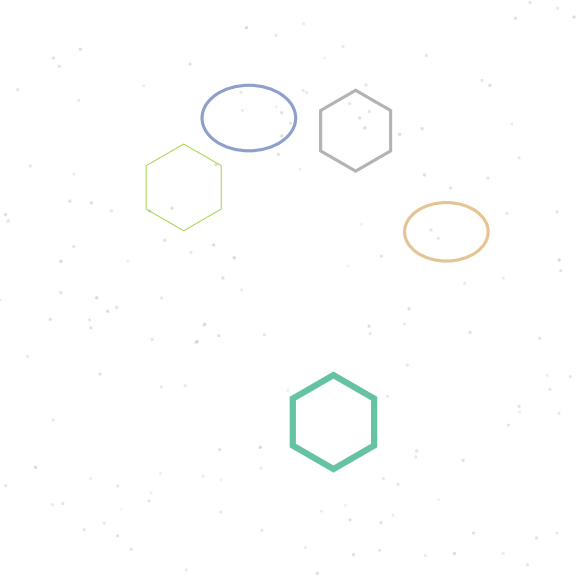[{"shape": "hexagon", "thickness": 3, "radius": 0.41, "center": [0.577, 0.268]}, {"shape": "oval", "thickness": 1.5, "radius": 0.41, "center": [0.431, 0.795]}, {"shape": "hexagon", "thickness": 0.5, "radius": 0.38, "center": [0.318, 0.675]}, {"shape": "oval", "thickness": 1.5, "radius": 0.36, "center": [0.773, 0.598]}, {"shape": "hexagon", "thickness": 1.5, "radius": 0.35, "center": [0.616, 0.773]}]